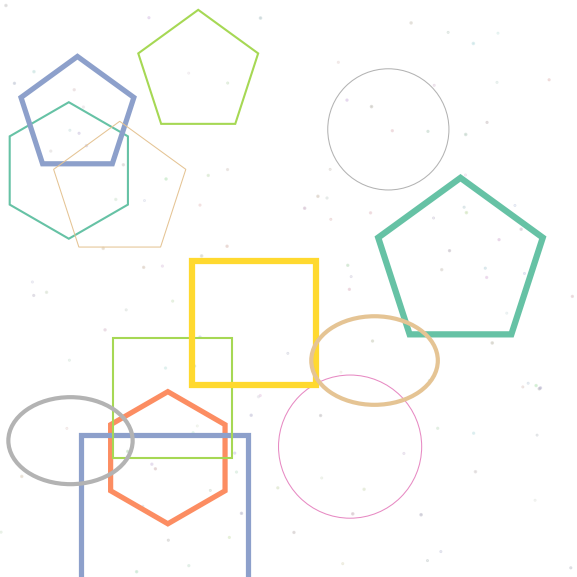[{"shape": "pentagon", "thickness": 3, "radius": 0.75, "center": [0.797, 0.541]}, {"shape": "hexagon", "thickness": 1, "radius": 0.59, "center": [0.119, 0.704]}, {"shape": "hexagon", "thickness": 2.5, "radius": 0.57, "center": [0.291, 0.207]}, {"shape": "square", "thickness": 2.5, "radius": 0.72, "center": [0.285, 0.101]}, {"shape": "pentagon", "thickness": 2.5, "radius": 0.51, "center": [0.134, 0.799]}, {"shape": "circle", "thickness": 0.5, "radius": 0.62, "center": [0.606, 0.226]}, {"shape": "pentagon", "thickness": 1, "radius": 0.55, "center": [0.343, 0.873]}, {"shape": "square", "thickness": 1, "radius": 0.52, "center": [0.299, 0.31]}, {"shape": "square", "thickness": 3, "radius": 0.54, "center": [0.439, 0.439]}, {"shape": "oval", "thickness": 2, "radius": 0.55, "center": [0.649, 0.375]}, {"shape": "pentagon", "thickness": 0.5, "radius": 0.6, "center": [0.207, 0.669]}, {"shape": "oval", "thickness": 2, "radius": 0.54, "center": [0.122, 0.236]}, {"shape": "circle", "thickness": 0.5, "radius": 0.52, "center": [0.672, 0.775]}]